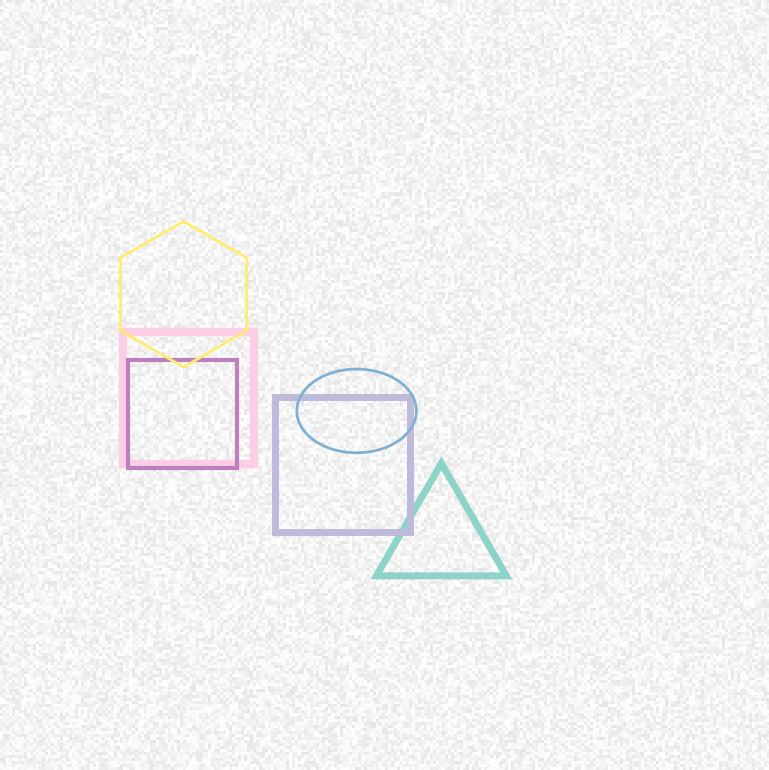[{"shape": "triangle", "thickness": 2.5, "radius": 0.49, "center": [0.573, 0.301]}, {"shape": "square", "thickness": 2.5, "radius": 0.44, "center": [0.444, 0.397]}, {"shape": "oval", "thickness": 1, "radius": 0.39, "center": [0.463, 0.466]}, {"shape": "square", "thickness": 3, "radius": 0.43, "center": [0.245, 0.483]}, {"shape": "square", "thickness": 1.5, "radius": 0.35, "center": [0.237, 0.462]}, {"shape": "hexagon", "thickness": 1, "radius": 0.47, "center": [0.238, 0.618]}]